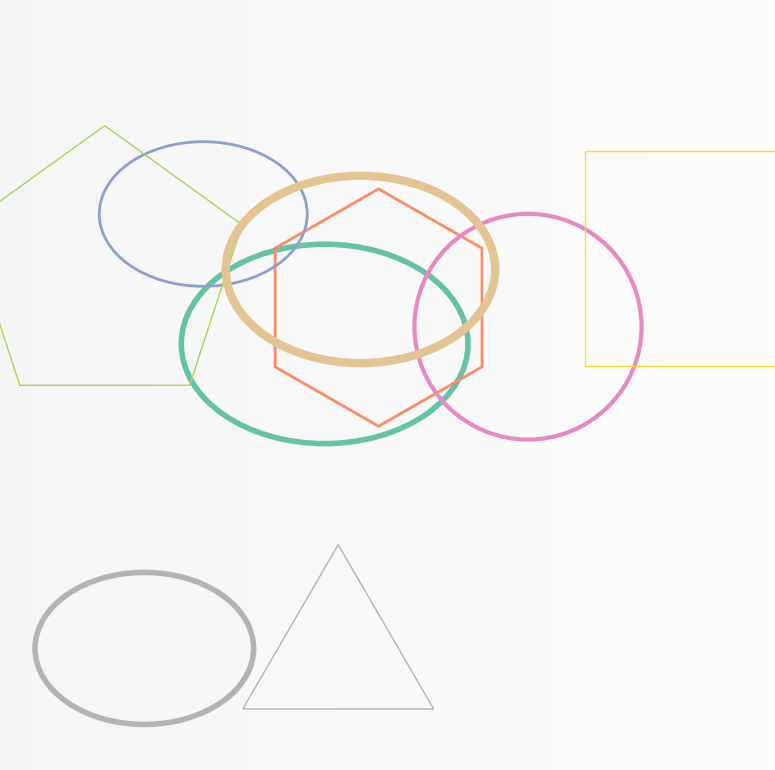[{"shape": "oval", "thickness": 2, "radius": 0.92, "center": [0.419, 0.553]}, {"shape": "hexagon", "thickness": 1, "radius": 0.77, "center": [0.488, 0.601]}, {"shape": "oval", "thickness": 1, "radius": 0.67, "center": [0.262, 0.722]}, {"shape": "circle", "thickness": 1.5, "radius": 0.73, "center": [0.681, 0.576]}, {"shape": "pentagon", "thickness": 0.5, "radius": 0.93, "center": [0.135, 0.65]}, {"shape": "square", "thickness": 0.5, "radius": 0.7, "center": [0.895, 0.665]}, {"shape": "oval", "thickness": 3, "radius": 0.87, "center": [0.465, 0.65]}, {"shape": "oval", "thickness": 2, "radius": 0.71, "center": [0.186, 0.158]}, {"shape": "triangle", "thickness": 0.5, "radius": 0.71, "center": [0.436, 0.15]}]